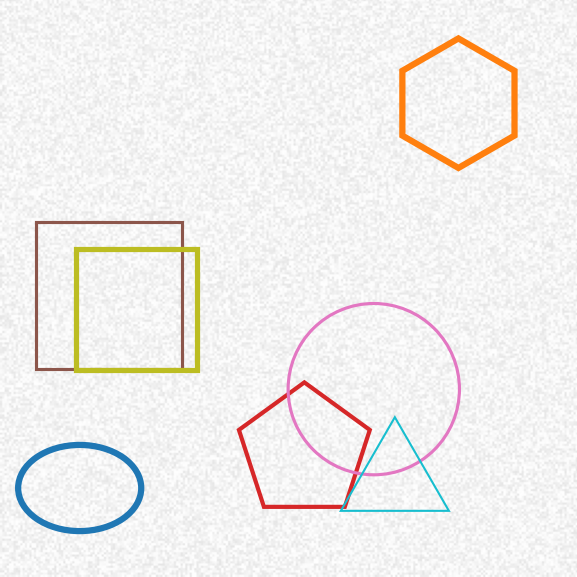[{"shape": "oval", "thickness": 3, "radius": 0.53, "center": [0.138, 0.154]}, {"shape": "hexagon", "thickness": 3, "radius": 0.56, "center": [0.794, 0.82]}, {"shape": "pentagon", "thickness": 2, "radius": 0.6, "center": [0.527, 0.218]}, {"shape": "square", "thickness": 1.5, "radius": 0.64, "center": [0.189, 0.488]}, {"shape": "circle", "thickness": 1.5, "radius": 0.74, "center": [0.647, 0.325]}, {"shape": "square", "thickness": 2.5, "radius": 0.52, "center": [0.237, 0.463]}, {"shape": "triangle", "thickness": 1, "radius": 0.54, "center": [0.684, 0.169]}]